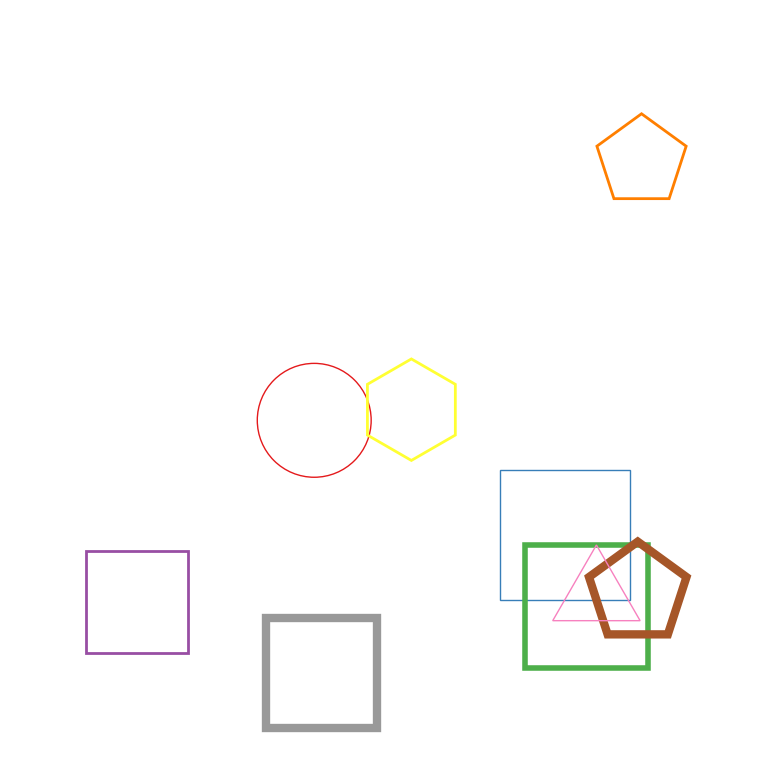[{"shape": "circle", "thickness": 0.5, "radius": 0.37, "center": [0.408, 0.454]}, {"shape": "square", "thickness": 0.5, "radius": 0.42, "center": [0.733, 0.305]}, {"shape": "square", "thickness": 2, "radius": 0.4, "center": [0.762, 0.212]}, {"shape": "square", "thickness": 1, "radius": 0.33, "center": [0.178, 0.219]}, {"shape": "pentagon", "thickness": 1, "radius": 0.3, "center": [0.833, 0.791]}, {"shape": "hexagon", "thickness": 1, "radius": 0.33, "center": [0.534, 0.468]}, {"shape": "pentagon", "thickness": 3, "radius": 0.33, "center": [0.828, 0.23]}, {"shape": "triangle", "thickness": 0.5, "radius": 0.33, "center": [0.775, 0.227]}, {"shape": "square", "thickness": 3, "radius": 0.36, "center": [0.417, 0.126]}]